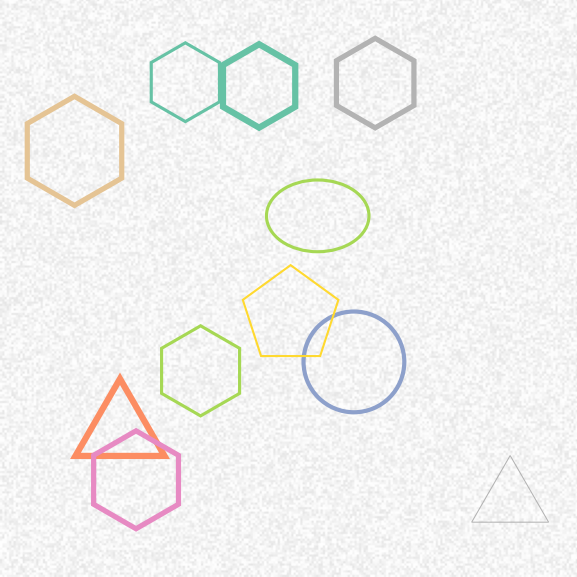[{"shape": "hexagon", "thickness": 1.5, "radius": 0.34, "center": [0.321, 0.857]}, {"shape": "hexagon", "thickness": 3, "radius": 0.36, "center": [0.449, 0.85]}, {"shape": "triangle", "thickness": 3, "radius": 0.45, "center": [0.208, 0.254]}, {"shape": "circle", "thickness": 2, "radius": 0.44, "center": [0.613, 0.372]}, {"shape": "hexagon", "thickness": 2.5, "radius": 0.42, "center": [0.236, 0.168]}, {"shape": "oval", "thickness": 1.5, "radius": 0.44, "center": [0.55, 0.625]}, {"shape": "hexagon", "thickness": 1.5, "radius": 0.39, "center": [0.347, 0.357]}, {"shape": "pentagon", "thickness": 1, "radius": 0.44, "center": [0.503, 0.453]}, {"shape": "hexagon", "thickness": 2.5, "radius": 0.47, "center": [0.129, 0.738]}, {"shape": "triangle", "thickness": 0.5, "radius": 0.38, "center": [0.883, 0.133]}, {"shape": "hexagon", "thickness": 2.5, "radius": 0.39, "center": [0.65, 0.855]}]